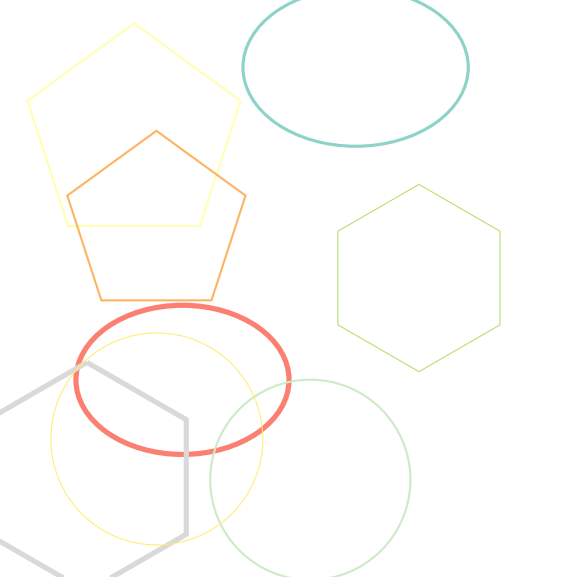[{"shape": "oval", "thickness": 1.5, "radius": 0.98, "center": [0.616, 0.882]}, {"shape": "pentagon", "thickness": 1, "radius": 0.97, "center": [0.232, 0.765]}, {"shape": "oval", "thickness": 2.5, "radius": 0.92, "center": [0.316, 0.341]}, {"shape": "pentagon", "thickness": 1, "radius": 0.81, "center": [0.271, 0.61]}, {"shape": "hexagon", "thickness": 0.5, "radius": 0.81, "center": [0.725, 0.518]}, {"shape": "hexagon", "thickness": 2.5, "radius": 0.99, "center": [0.151, 0.173]}, {"shape": "circle", "thickness": 1, "radius": 0.87, "center": [0.537, 0.168]}, {"shape": "circle", "thickness": 0.5, "radius": 0.92, "center": [0.272, 0.239]}]